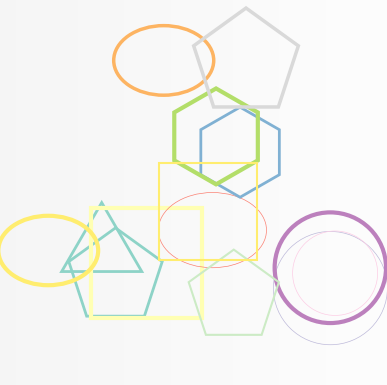[{"shape": "triangle", "thickness": 2, "radius": 0.6, "center": [0.263, 0.354]}, {"shape": "pentagon", "thickness": 2, "radius": 0.63, "center": [0.298, 0.281]}, {"shape": "square", "thickness": 3, "radius": 0.72, "center": [0.377, 0.317]}, {"shape": "circle", "thickness": 0.5, "radius": 0.74, "center": [0.853, 0.252]}, {"shape": "oval", "thickness": 0.5, "radius": 0.7, "center": [0.548, 0.402]}, {"shape": "hexagon", "thickness": 2, "radius": 0.58, "center": [0.62, 0.605]}, {"shape": "oval", "thickness": 2.5, "radius": 0.65, "center": [0.422, 0.843]}, {"shape": "hexagon", "thickness": 3, "radius": 0.62, "center": [0.558, 0.646]}, {"shape": "circle", "thickness": 0.5, "radius": 0.55, "center": [0.865, 0.29]}, {"shape": "pentagon", "thickness": 2.5, "radius": 0.71, "center": [0.635, 0.837]}, {"shape": "circle", "thickness": 3, "radius": 0.72, "center": [0.852, 0.305]}, {"shape": "pentagon", "thickness": 1.5, "radius": 0.61, "center": [0.603, 0.229]}, {"shape": "oval", "thickness": 3, "radius": 0.64, "center": [0.125, 0.349]}, {"shape": "square", "thickness": 1.5, "radius": 0.63, "center": [0.536, 0.451]}]